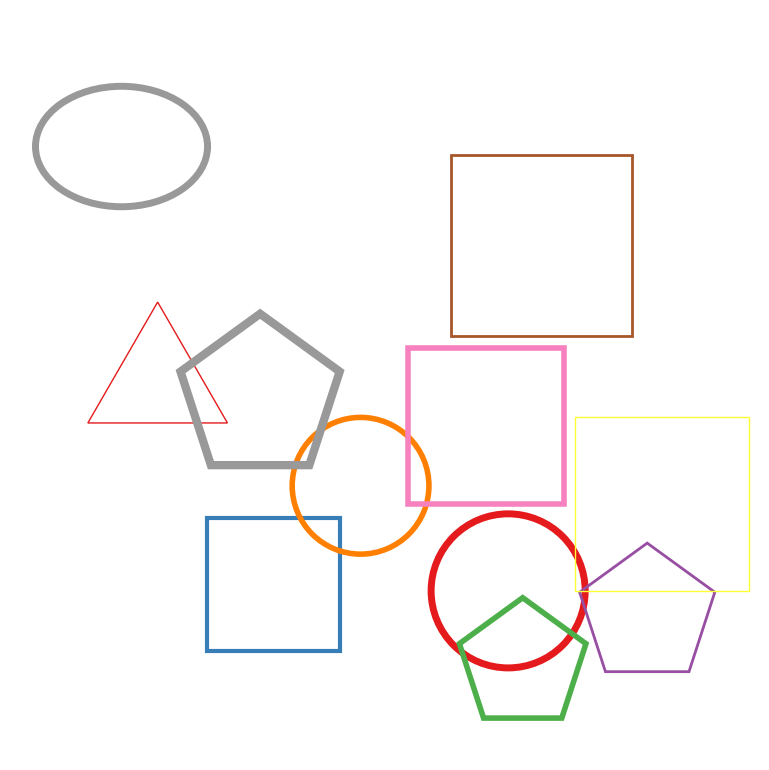[{"shape": "circle", "thickness": 2.5, "radius": 0.5, "center": [0.66, 0.233]}, {"shape": "triangle", "thickness": 0.5, "radius": 0.52, "center": [0.205, 0.503]}, {"shape": "square", "thickness": 1.5, "radius": 0.43, "center": [0.355, 0.241]}, {"shape": "pentagon", "thickness": 2, "radius": 0.43, "center": [0.679, 0.137]}, {"shape": "pentagon", "thickness": 1, "radius": 0.46, "center": [0.841, 0.202]}, {"shape": "circle", "thickness": 2, "radius": 0.44, "center": [0.468, 0.369]}, {"shape": "square", "thickness": 0.5, "radius": 0.56, "center": [0.859, 0.346]}, {"shape": "square", "thickness": 1, "radius": 0.59, "center": [0.703, 0.681]}, {"shape": "square", "thickness": 2, "radius": 0.51, "center": [0.631, 0.447]}, {"shape": "pentagon", "thickness": 3, "radius": 0.54, "center": [0.338, 0.484]}, {"shape": "oval", "thickness": 2.5, "radius": 0.56, "center": [0.158, 0.81]}]